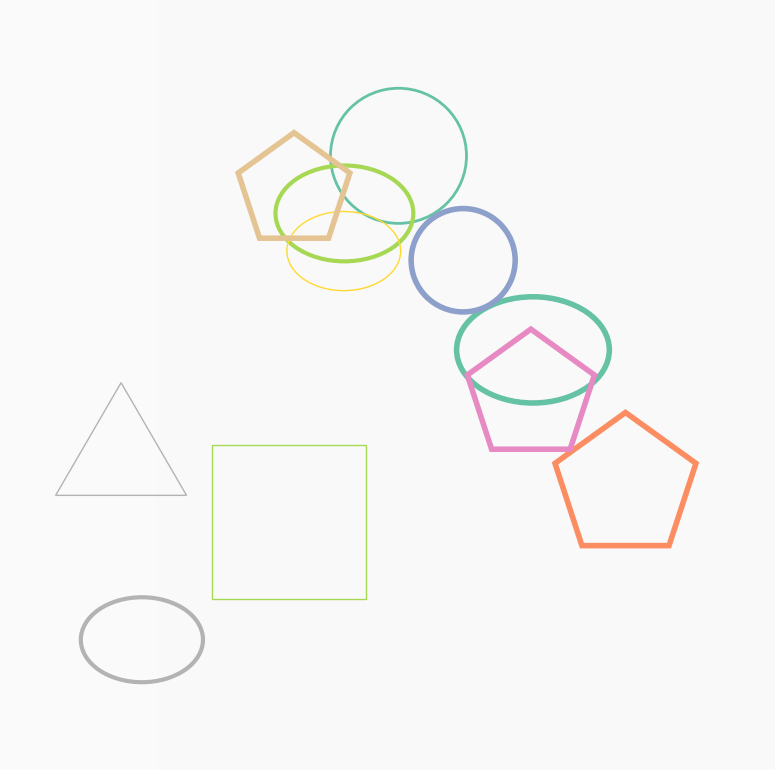[{"shape": "oval", "thickness": 2, "radius": 0.49, "center": [0.688, 0.546]}, {"shape": "circle", "thickness": 1, "radius": 0.44, "center": [0.514, 0.798]}, {"shape": "pentagon", "thickness": 2, "radius": 0.48, "center": [0.807, 0.369]}, {"shape": "circle", "thickness": 2, "radius": 0.34, "center": [0.598, 0.662]}, {"shape": "pentagon", "thickness": 2, "radius": 0.43, "center": [0.685, 0.486]}, {"shape": "square", "thickness": 0.5, "radius": 0.5, "center": [0.373, 0.322]}, {"shape": "oval", "thickness": 1.5, "radius": 0.44, "center": [0.444, 0.723]}, {"shape": "oval", "thickness": 0.5, "radius": 0.37, "center": [0.444, 0.674]}, {"shape": "pentagon", "thickness": 2, "radius": 0.38, "center": [0.379, 0.752]}, {"shape": "triangle", "thickness": 0.5, "radius": 0.49, "center": [0.156, 0.405]}, {"shape": "oval", "thickness": 1.5, "radius": 0.39, "center": [0.183, 0.169]}]